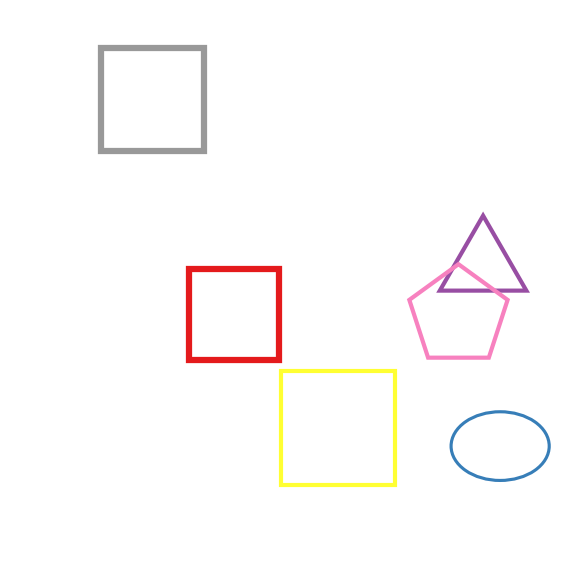[{"shape": "square", "thickness": 3, "radius": 0.39, "center": [0.405, 0.455]}, {"shape": "oval", "thickness": 1.5, "radius": 0.42, "center": [0.866, 0.227]}, {"shape": "triangle", "thickness": 2, "radius": 0.43, "center": [0.837, 0.539]}, {"shape": "square", "thickness": 2, "radius": 0.5, "center": [0.586, 0.259]}, {"shape": "pentagon", "thickness": 2, "radius": 0.45, "center": [0.794, 0.452]}, {"shape": "square", "thickness": 3, "radius": 0.45, "center": [0.264, 0.827]}]